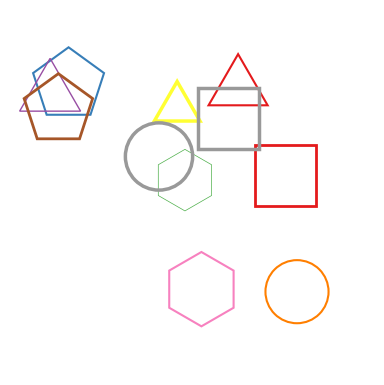[{"shape": "square", "thickness": 2, "radius": 0.4, "center": [0.742, 0.545]}, {"shape": "triangle", "thickness": 1.5, "radius": 0.44, "center": [0.618, 0.771]}, {"shape": "pentagon", "thickness": 1.5, "radius": 0.48, "center": [0.178, 0.78]}, {"shape": "hexagon", "thickness": 0.5, "radius": 0.4, "center": [0.48, 0.532]}, {"shape": "triangle", "thickness": 1, "radius": 0.46, "center": [0.13, 0.757]}, {"shape": "circle", "thickness": 1.5, "radius": 0.41, "center": [0.771, 0.242]}, {"shape": "triangle", "thickness": 2.5, "radius": 0.34, "center": [0.46, 0.72]}, {"shape": "pentagon", "thickness": 2, "radius": 0.47, "center": [0.152, 0.715]}, {"shape": "hexagon", "thickness": 1.5, "radius": 0.48, "center": [0.523, 0.249]}, {"shape": "circle", "thickness": 2.5, "radius": 0.44, "center": [0.413, 0.594]}, {"shape": "square", "thickness": 2.5, "radius": 0.4, "center": [0.592, 0.693]}]